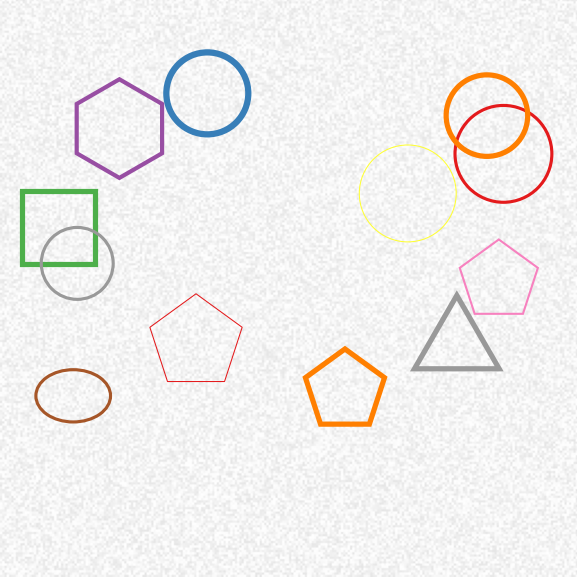[{"shape": "circle", "thickness": 1.5, "radius": 0.42, "center": [0.872, 0.733]}, {"shape": "pentagon", "thickness": 0.5, "radius": 0.42, "center": [0.339, 0.406]}, {"shape": "circle", "thickness": 3, "radius": 0.35, "center": [0.359, 0.837]}, {"shape": "square", "thickness": 2.5, "radius": 0.32, "center": [0.101, 0.605]}, {"shape": "hexagon", "thickness": 2, "radius": 0.43, "center": [0.207, 0.776]}, {"shape": "circle", "thickness": 2.5, "radius": 0.35, "center": [0.843, 0.799]}, {"shape": "pentagon", "thickness": 2.5, "radius": 0.36, "center": [0.597, 0.323]}, {"shape": "circle", "thickness": 0.5, "radius": 0.42, "center": [0.706, 0.664]}, {"shape": "oval", "thickness": 1.5, "radius": 0.32, "center": [0.127, 0.314]}, {"shape": "pentagon", "thickness": 1, "radius": 0.36, "center": [0.864, 0.513]}, {"shape": "circle", "thickness": 1.5, "radius": 0.31, "center": [0.134, 0.543]}, {"shape": "triangle", "thickness": 2.5, "radius": 0.42, "center": [0.791, 0.403]}]